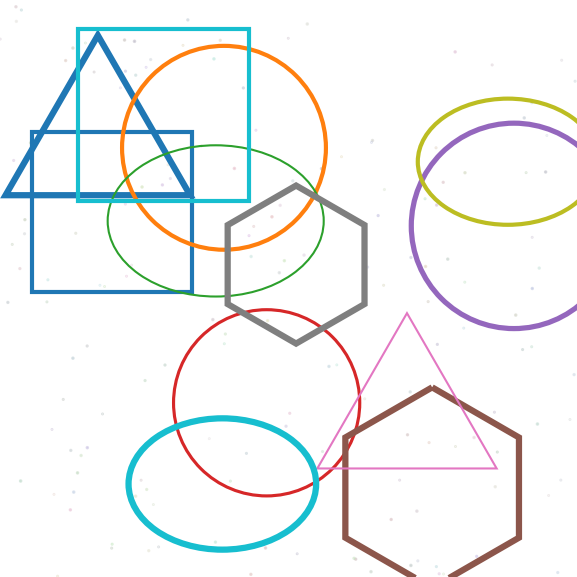[{"shape": "triangle", "thickness": 3, "radius": 0.92, "center": [0.169, 0.753]}, {"shape": "square", "thickness": 2, "radius": 0.69, "center": [0.194, 0.632]}, {"shape": "circle", "thickness": 2, "radius": 0.88, "center": [0.388, 0.743]}, {"shape": "oval", "thickness": 1, "radius": 0.94, "center": [0.373, 0.617]}, {"shape": "circle", "thickness": 1.5, "radius": 0.81, "center": [0.462, 0.302]}, {"shape": "circle", "thickness": 2.5, "radius": 0.89, "center": [0.89, 0.608]}, {"shape": "hexagon", "thickness": 3, "radius": 0.87, "center": [0.748, 0.155]}, {"shape": "triangle", "thickness": 1, "radius": 0.9, "center": [0.705, 0.278]}, {"shape": "hexagon", "thickness": 3, "radius": 0.68, "center": [0.513, 0.541]}, {"shape": "oval", "thickness": 2, "radius": 0.78, "center": [0.879, 0.719]}, {"shape": "square", "thickness": 2, "radius": 0.74, "center": [0.283, 0.8]}, {"shape": "oval", "thickness": 3, "radius": 0.81, "center": [0.385, 0.161]}]